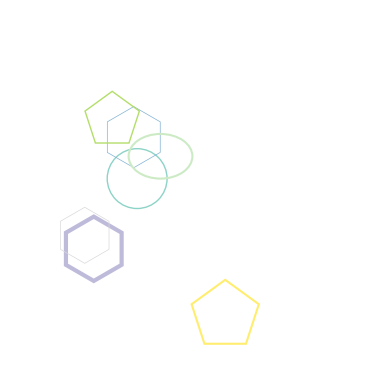[{"shape": "circle", "thickness": 1, "radius": 0.39, "center": [0.356, 0.536]}, {"shape": "hexagon", "thickness": 3, "radius": 0.42, "center": [0.244, 0.354]}, {"shape": "hexagon", "thickness": 0.5, "radius": 0.4, "center": [0.347, 0.644]}, {"shape": "pentagon", "thickness": 1, "radius": 0.37, "center": [0.291, 0.689]}, {"shape": "hexagon", "thickness": 0.5, "radius": 0.36, "center": [0.22, 0.389]}, {"shape": "oval", "thickness": 1.5, "radius": 0.41, "center": [0.417, 0.594]}, {"shape": "pentagon", "thickness": 1.5, "radius": 0.46, "center": [0.585, 0.181]}]